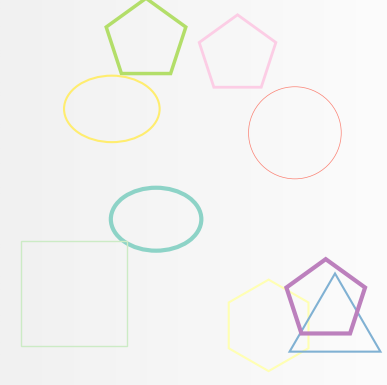[{"shape": "oval", "thickness": 3, "radius": 0.58, "center": [0.403, 0.431]}, {"shape": "hexagon", "thickness": 1.5, "radius": 0.59, "center": [0.693, 0.155]}, {"shape": "circle", "thickness": 0.5, "radius": 0.6, "center": [0.761, 0.655]}, {"shape": "triangle", "thickness": 1.5, "radius": 0.68, "center": [0.865, 0.154]}, {"shape": "pentagon", "thickness": 2.5, "radius": 0.54, "center": [0.377, 0.896]}, {"shape": "pentagon", "thickness": 2, "radius": 0.52, "center": [0.613, 0.858]}, {"shape": "pentagon", "thickness": 3, "radius": 0.53, "center": [0.841, 0.22]}, {"shape": "square", "thickness": 1, "radius": 0.68, "center": [0.191, 0.237]}, {"shape": "oval", "thickness": 1.5, "radius": 0.62, "center": [0.289, 0.717]}]